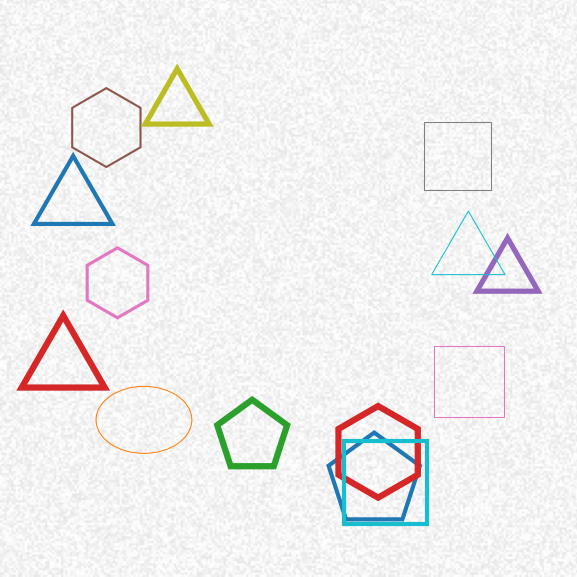[{"shape": "pentagon", "thickness": 2, "radius": 0.42, "center": [0.648, 0.167]}, {"shape": "triangle", "thickness": 2, "radius": 0.39, "center": [0.127, 0.651]}, {"shape": "oval", "thickness": 0.5, "radius": 0.41, "center": [0.249, 0.272]}, {"shape": "pentagon", "thickness": 3, "radius": 0.32, "center": [0.437, 0.243]}, {"shape": "triangle", "thickness": 3, "radius": 0.42, "center": [0.11, 0.37]}, {"shape": "hexagon", "thickness": 3, "radius": 0.4, "center": [0.655, 0.217]}, {"shape": "triangle", "thickness": 2.5, "radius": 0.31, "center": [0.879, 0.526]}, {"shape": "hexagon", "thickness": 1, "radius": 0.34, "center": [0.184, 0.778]}, {"shape": "hexagon", "thickness": 1.5, "radius": 0.3, "center": [0.203, 0.509]}, {"shape": "square", "thickness": 0.5, "radius": 0.31, "center": [0.812, 0.339]}, {"shape": "square", "thickness": 0.5, "radius": 0.29, "center": [0.792, 0.729]}, {"shape": "triangle", "thickness": 2.5, "radius": 0.32, "center": [0.307, 0.816]}, {"shape": "square", "thickness": 2, "radius": 0.36, "center": [0.667, 0.164]}, {"shape": "triangle", "thickness": 0.5, "radius": 0.37, "center": [0.811, 0.56]}]